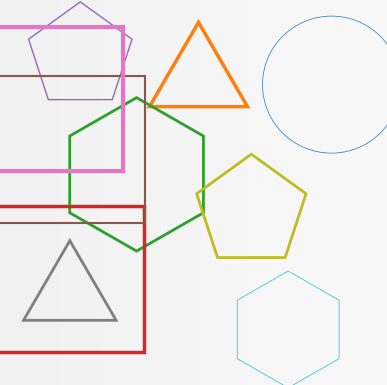[{"shape": "circle", "thickness": 0.5, "radius": 0.89, "center": [0.855, 0.78]}, {"shape": "triangle", "thickness": 2.5, "radius": 0.73, "center": [0.512, 0.796]}, {"shape": "hexagon", "thickness": 2, "radius": 1.0, "center": [0.352, 0.547]}, {"shape": "square", "thickness": 2.5, "radius": 0.95, "center": [0.183, 0.275]}, {"shape": "pentagon", "thickness": 1, "radius": 0.7, "center": [0.207, 0.855]}, {"shape": "square", "thickness": 1.5, "radius": 0.96, "center": [0.182, 0.612]}, {"shape": "square", "thickness": 3, "radius": 0.94, "center": [0.13, 0.743]}, {"shape": "triangle", "thickness": 2, "radius": 0.69, "center": [0.18, 0.237]}, {"shape": "pentagon", "thickness": 2, "radius": 0.74, "center": [0.649, 0.451]}, {"shape": "hexagon", "thickness": 0.5, "radius": 0.76, "center": [0.744, 0.144]}]